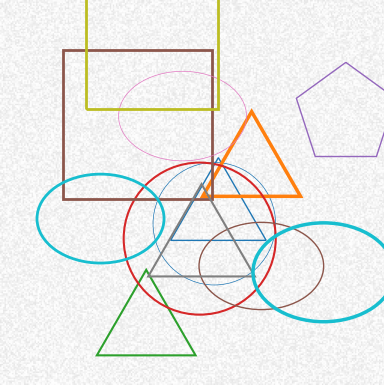[{"shape": "circle", "thickness": 0.5, "radius": 0.8, "center": [0.557, 0.419]}, {"shape": "triangle", "thickness": 1, "radius": 0.72, "center": [0.567, 0.447]}, {"shape": "triangle", "thickness": 2.5, "radius": 0.73, "center": [0.654, 0.563]}, {"shape": "triangle", "thickness": 1.5, "radius": 0.74, "center": [0.38, 0.151]}, {"shape": "circle", "thickness": 1.5, "radius": 0.99, "center": [0.519, 0.38]}, {"shape": "pentagon", "thickness": 1, "radius": 0.68, "center": [0.898, 0.703]}, {"shape": "square", "thickness": 2, "radius": 0.97, "center": [0.358, 0.677]}, {"shape": "oval", "thickness": 1, "radius": 0.81, "center": [0.679, 0.309]}, {"shape": "oval", "thickness": 0.5, "radius": 0.83, "center": [0.474, 0.698]}, {"shape": "triangle", "thickness": 1.5, "radius": 0.8, "center": [0.523, 0.362]}, {"shape": "square", "thickness": 2, "radius": 0.86, "center": [0.394, 0.889]}, {"shape": "oval", "thickness": 2, "radius": 0.83, "center": [0.261, 0.432]}, {"shape": "oval", "thickness": 2.5, "radius": 0.92, "center": [0.841, 0.293]}]